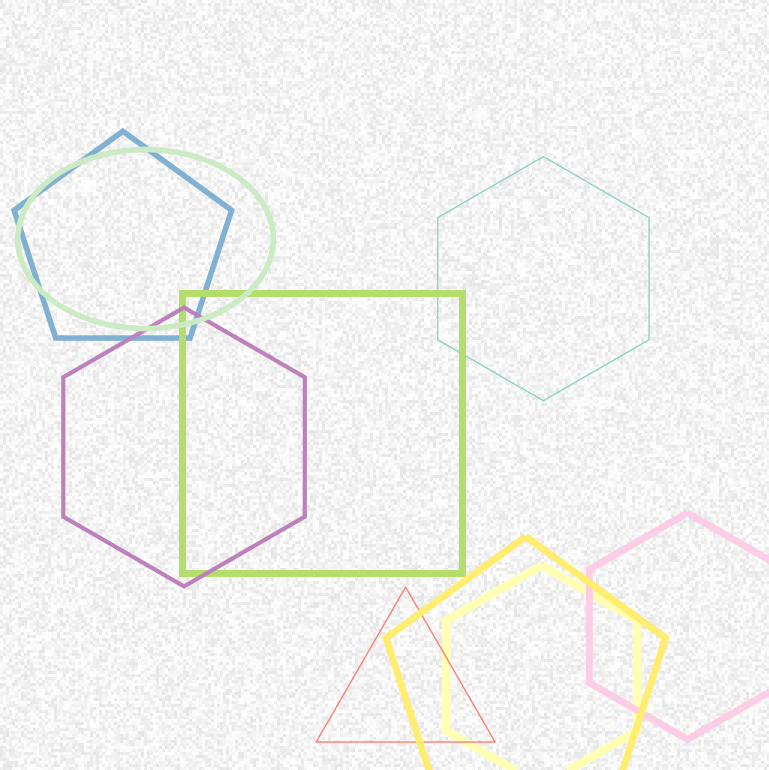[{"shape": "hexagon", "thickness": 0.5, "radius": 0.79, "center": [0.706, 0.638]}, {"shape": "hexagon", "thickness": 3, "radius": 0.72, "center": [0.704, 0.123]}, {"shape": "triangle", "thickness": 0.5, "radius": 0.67, "center": [0.527, 0.103]}, {"shape": "pentagon", "thickness": 2, "radius": 0.74, "center": [0.16, 0.681]}, {"shape": "square", "thickness": 2.5, "radius": 0.91, "center": [0.418, 0.438]}, {"shape": "hexagon", "thickness": 2.5, "radius": 0.74, "center": [0.893, 0.187]}, {"shape": "hexagon", "thickness": 1.5, "radius": 0.91, "center": [0.239, 0.42]}, {"shape": "oval", "thickness": 2, "radius": 0.83, "center": [0.189, 0.69]}, {"shape": "pentagon", "thickness": 2.5, "radius": 0.95, "center": [0.683, 0.112]}]